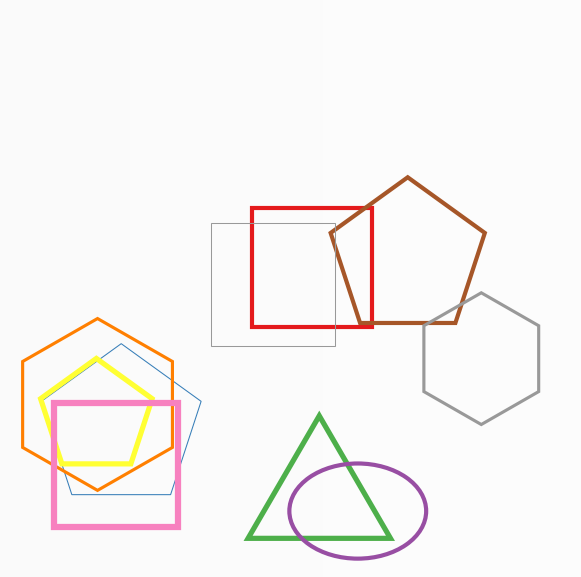[{"shape": "square", "thickness": 2, "radius": 0.52, "center": [0.537, 0.537]}, {"shape": "pentagon", "thickness": 0.5, "radius": 0.72, "center": [0.209, 0.26]}, {"shape": "triangle", "thickness": 2.5, "radius": 0.71, "center": [0.549, 0.138]}, {"shape": "oval", "thickness": 2, "radius": 0.59, "center": [0.616, 0.114]}, {"shape": "hexagon", "thickness": 1.5, "radius": 0.74, "center": [0.168, 0.299]}, {"shape": "pentagon", "thickness": 2.5, "radius": 0.5, "center": [0.166, 0.278]}, {"shape": "pentagon", "thickness": 2, "radius": 0.7, "center": [0.701, 0.553]}, {"shape": "square", "thickness": 3, "radius": 0.53, "center": [0.2, 0.194]}, {"shape": "square", "thickness": 0.5, "radius": 0.53, "center": [0.47, 0.507]}, {"shape": "hexagon", "thickness": 1.5, "radius": 0.57, "center": [0.828, 0.378]}]